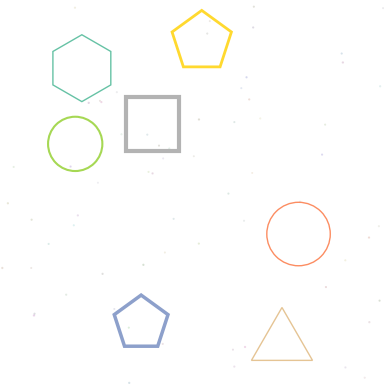[{"shape": "hexagon", "thickness": 1, "radius": 0.43, "center": [0.213, 0.823]}, {"shape": "circle", "thickness": 1, "radius": 0.41, "center": [0.775, 0.392]}, {"shape": "pentagon", "thickness": 2.5, "radius": 0.37, "center": [0.367, 0.16]}, {"shape": "circle", "thickness": 1.5, "radius": 0.35, "center": [0.195, 0.626]}, {"shape": "pentagon", "thickness": 2, "radius": 0.41, "center": [0.524, 0.892]}, {"shape": "triangle", "thickness": 1, "radius": 0.46, "center": [0.732, 0.11]}, {"shape": "square", "thickness": 3, "radius": 0.35, "center": [0.396, 0.679]}]